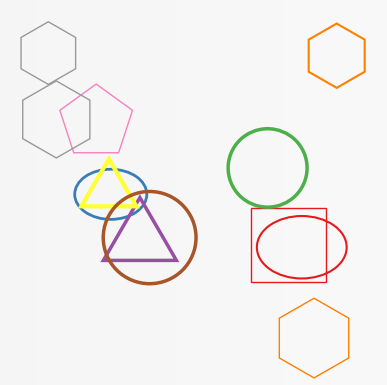[{"shape": "oval", "thickness": 1.5, "radius": 0.58, "center": [0.779, 0.358]}, {"shape": "square", "thickness": 1, "radius": 0.48, "center": [0.744, 0.363]}, {"shape": "oval", "thickness": 2, "radius": 0.47, "center": [0.286, 0.495]}, {"shape": "circle", "thickness": 2.5, "radius": 0.51, "center": [0.691, 0.564]}, {"shape": "triangle", "thickness": 2.5, "radius": 0.54, "center": [0.361, 0.378]}, {"shape": "hexagon", "thickness": 1, "radius": 0.52, "center": [0.81, 0.122]}, {"shape": "hexagon", "thickness": 1.5, "radius": 0.42, "center": [0.869, 0.855]}, {"shape": "triangle", "thickness": 3, "radius": 0.41, "center": [0.281, 0.505]}, {"shape": "circle", "thickness": 2.5, "radius": 0.6, "center": [0.386, 0.383]}, {"shape": "pentagon", "thickness": 1, "radius": 0.49, "center": [0.248, 0.683]}, {"shape": "hexagon", "thickness": 1, "radius": 0.41, "center": [0.125, 0.862]}, {"shape": "hexagon", "thickness": 1, "radius": 0.5, "center": [0.145, 0.69]}]